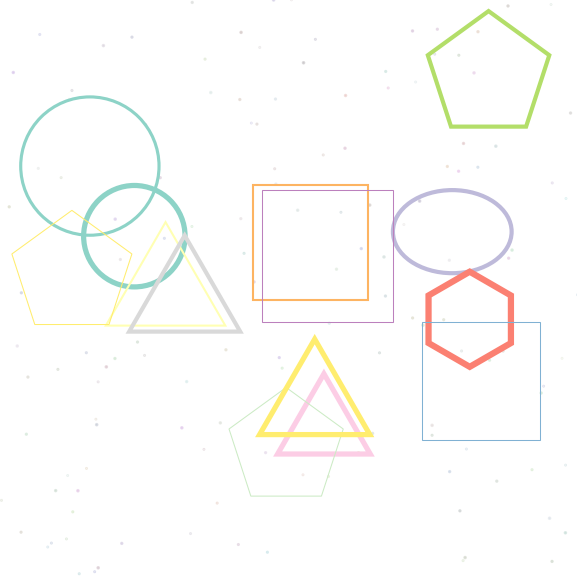[{"shape": "circle", "thickness": 1.5, "radius": 0.6, "center": [0.156, 0.712]}, {"shape": "circle", "thickness": 2.5, "radius": 0.44, "center": [0.233, 0.59]}, {"shape": "triangle", "thickness": 1, "radius": 0.6, "center": [0.287, 0.495]}, {"shape": "oval", "thickness": 2, "radius": 0.51, "center": [0.783, 0.598]}, {"shape": "hexagon", "thickness": 3, "radius": 0.41, "center": [0.813, 0.446]}, {"shape": "square", "thickness": 0.5, "radius": 0.51, "center": [0.833, 0.339]}, {"shape": "square", "thickness": 1, "radius": 0.5, "center": [0.538, 0.58]}, {"shape": "pentagon", "thickness": 2, "radius": 0.55, "center": [0.846, 0.869]}, {"shape": "triangle", "thickness": 2.5, "radius": 0.46, "center": [0.561, 0.259]}, {"shape": "triangle", "thickness": 2, "radius": 0.56, "center": [0.32, 0.48]}, {"shape": "square", "thickness": 0.5, "radius": 0.57, "center": [0.568, 0.556]}, {"shape": "pentagon", "thickness": 0.5, "radius": 0.52, "center": [0.495, 0.224]}, {"shape": "triangle", "thickness": 2.5, "radius": 0.55, "center": [0.545, 0.302]}, {"shape": "pentagon", "thickness": 0.5, "radius": 0.55, "center": [0.124, 0.526]}]